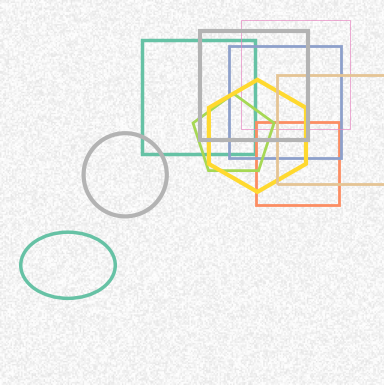[{"shape": "oval", "thickness": 2.5, "radius": 0.61, "center": [0.177, 0.311]}, {"shape": "square", "thickness": 2.5, "radius": 0.74, "center": [0.516, 0.748]}, {"shape": "square", "thickness": 2, "radius": 0.54, "center": [0.773, 0.575]}, {"shape": "square", "thickness": 2, "radius": 0.72, "center": [0.741, 0.735]}, {"shape": "square", "thickness": 0.5, "radius": 0.71, "center": [0.768, 0.806]}, {"shape": "pentagon", "thickness": 2, "radius": 0.55, "center": [0.607, 0.646]}, {"shape": "hexagon", "thickness": 3, "radius": 0.73, "center": [0.669, 0.647]}, {"shape": "square", "thickness": 2, "radius": 0.71, "center": [0.861, 0.664]}, {"shape": "square", "thickness": 3, "radius": 0.7, "center": [0.66, 0.778]}, {"shape": "circle", "thickness": 3, "radius": 0.54, "center": [0.325, 0.546]}]